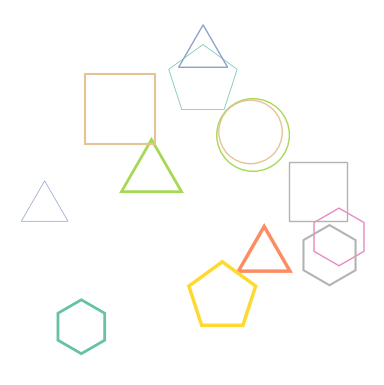[{"shape": "pentagon", "thickness": 0.5, "radius": 0.47, "center": [0.527, 0.791]}, {"shape": "hexagon", "thickness": 2, "radius": 0.35, "center": [0.211, 0.151]}, {"shape": "triangle", "thickness": 2.5, "radius": 0.39, "center": [0.686, 0.334]}, {"shape": "triangle", "thickness": 0.5, "radius": 0.35, "center": [0.116, 0.46]}, {"shape": "triangle", "thickness": 1, "radius": 0.37, "center": [0.528, 0.862]}, {"shape": "hexagon", "thickness": 1, "radius": 0.37, "center": [0.881, 0.385]}, {"shape": "triangle", "thickness": 2, "radius": 0.45, "center": [0.394, 0.547]}, {"shape": "circle", "thickness": 1, "radius": 0.47, "center": [0.657, 0.649]}, {"shape": "pentagon", "thickness": 2.5, "radius": 0.46, "center": [0.577, 0.229]}, {"shape": "circle", "thickness": 1, "radius": 0.41, "center": [0.651, 0.657]}, {"shape": "square", "thickness": 1.5, "radius": 0.45, "center": [0.312, 0.718]}, {"shape": "hexagon", "thickness": 1.5, "radius": 0.39, "center": [0.856, 0.337]}, {"shape": "square", "thickness": 1, "radius": 0.38, "center": [0.826, 0.503]}]